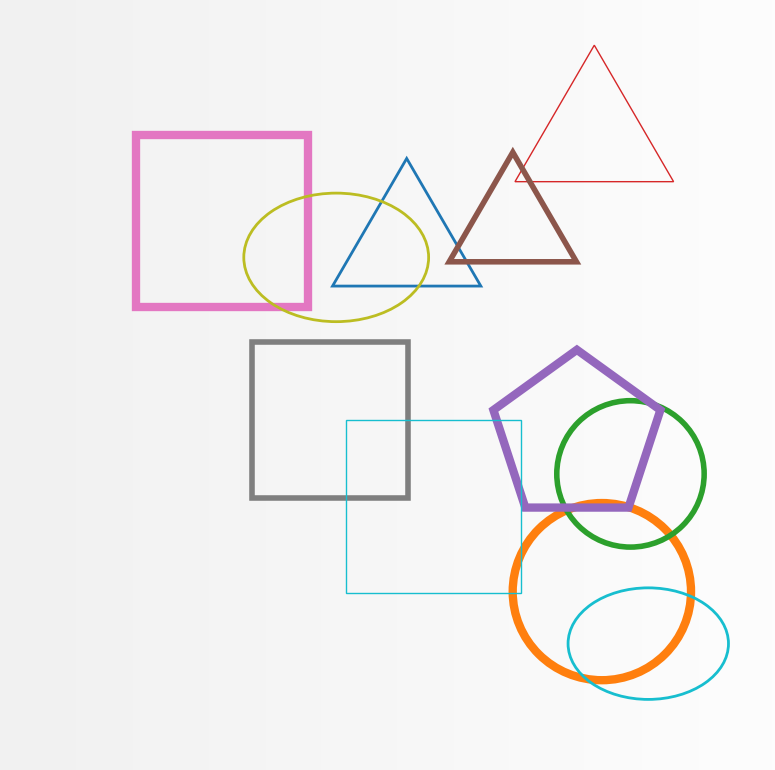[{"shape": "triangle", "thickness": 1, "radius": 0.55, "center": [0.525, 0.684]}, {"shape": "circle", "thickness": 3, "radius": 0.58, "center": [0.777, 0.232]}, {"shape": "circle", "thickness": 2, "radius": 0.48, "center": [0.814, 0.385]}, {"shape": "triangle", "thickness": 0.5, "radius": 0.59, "center": [0.767, 0.823]}, {"shape": "pentagon", "thickness": 3, "radius": 0.57, "center": [0.744, 0.432]}, {"shape": "triangle", "thickness": 2, "radius": 0.47, "center": [0.662, 0.707]}, {"shape": "square", "thickness": 3, "radius": 0.56, "center": [0.286, 0.713]}, {"shape": "square", "thickness": 2, "radius": 0.51, "center": [0.426, 0.455]}, {"shape": "oval", "thickness": 1, "radius": 0.6, "center": [0.434, 0.666]}, {"shape": "oval", "thickness": 1, "radius": 0.52, "center": [0.836, 0.164]}, {"shape": "square", "thickness": 0.5, "radius": 0.56, "center": [0.56, 0.342]}]